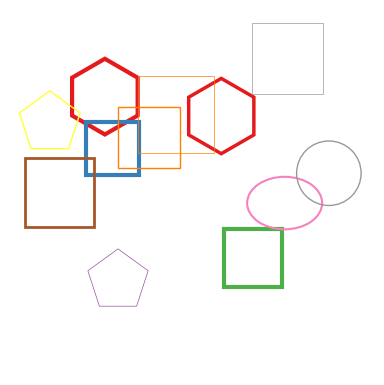[{"shape": "hexagon", "thickness": 3, "radius": 0.49, "center": [0.272, 0.749]}, {"shape": "hexagon", "thickness": 2.5, "radius": 0.49, "center": [0.575, 0.699]}, {"shape": "square", "thickness": 3, "radius": 0.35, "center": [0.293, 0.614]}, {"shape": "square", "thickness": 3, "radius": 0.37, "center": [0.656, 0.33]}, {"shape": "pentagon", "thickness": 0.5, "radius": 0.41, "center": [0.306, 0.271]}, {"shape": "square", "thickness": 1, "radius": 0.4, "center": [0.387, 0.642]}, {"shape": "square", "thickness": 0.5, "radius": 0.49, "center": [0.457, 0.703]}, {"shape": "pentagon", "thickness": 1, "radius": 0.41, "center": [0.129, 0.681]}, {"shape": "square", "thickness": 2, "radius": 0.45, "center": [0.154, 0.5]}, {"shape": "oval", "thickness": 1.5, "radius": 0.49, "center": [0.739, 0.473]}, {"shape": "circle", "thickness": 1, "radius": 0.42, "center": [0.854, 0.55]}, {"shape": "square", "thickness": 0.5, "radius": 0.46, "center": [0.746, 0.849]}]